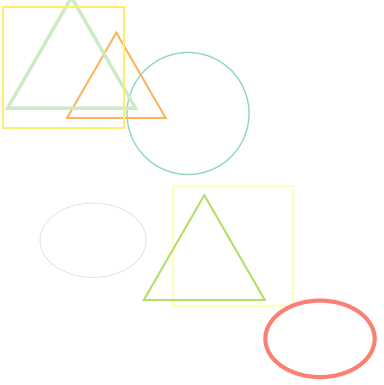[{"shape": "circle", "thickness": 1, "radius": 0.79, "center": [0.488, 0.705]}, {"shape": "square", "thickness": 1.5, "radius": 0.77, "center": [0.605, 0.361]}, {"shape": "oval", "thickness": 3, "radius": 0.71, "center": [0.831, 0.12]}, {"shape": "triangle", "thickness": 1.5, "radius": 0.74, "center": [0.302, 0.767]}, {"shape": "triangle", "thickness": 1.5, "radius": 0.91, "center": [0.531, 0.311]}, {"shape": "oval", "thickness": 0.5, "radius": 0.69, "center": [0.242, 0.376]}, {"shape": "triangle", "thickness": 2.5, "radius": 0.96, "center": [0.186, 0.815]}, {"shape": "square", "thickness": 1.5, "radius": 0.78, "center": [0.164, 0.824]}]